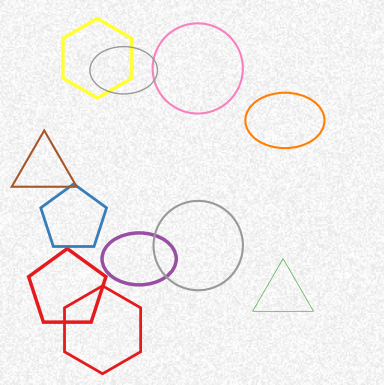[{"shape": "hexagon", "thickness": 2, "radius": 0.57, "center": [0.266, 0.143]}, {"shape": "pentagon", "thickness": 2.5, "radius": 0.53, "center": [0.175, 0.249]}, {"shape": "pentagon", "thickness": 2, "radius": 0.45, "center": [0.191, 0.432]}, {"shape": "triangle", "thickness": 0.5, "radius": 0.46, "center": [0.735, 0.237]}, {"shape": "oval", "thickness": 2.5, "radius": 0.48, "center": [0.361, 0.328]}, {"shape": "oval", "thickness": 1.5, "radius": 0.51, "center": [0.74, 0.687]}, {"shape": "hexagon", "thickness": 2.5, "radius": 0.52, "center": [0.253, 0.849]}, {"shape": "triangle", "thickness": 1.5, "radius": 0.49, "center": [0.115, 0.564]}, {"shape": "circle", "thickness": 1.5, "radius": 0.59, "center": [0.514, 0.822]}, {"shape": "circle", "thickness": 1.5, "radius": 0.58, "center": [0.515, 0.362]}, {"shape": "oval", "thickness": 1, "radius": 0.44, "center": [0.321, 0.817]}]